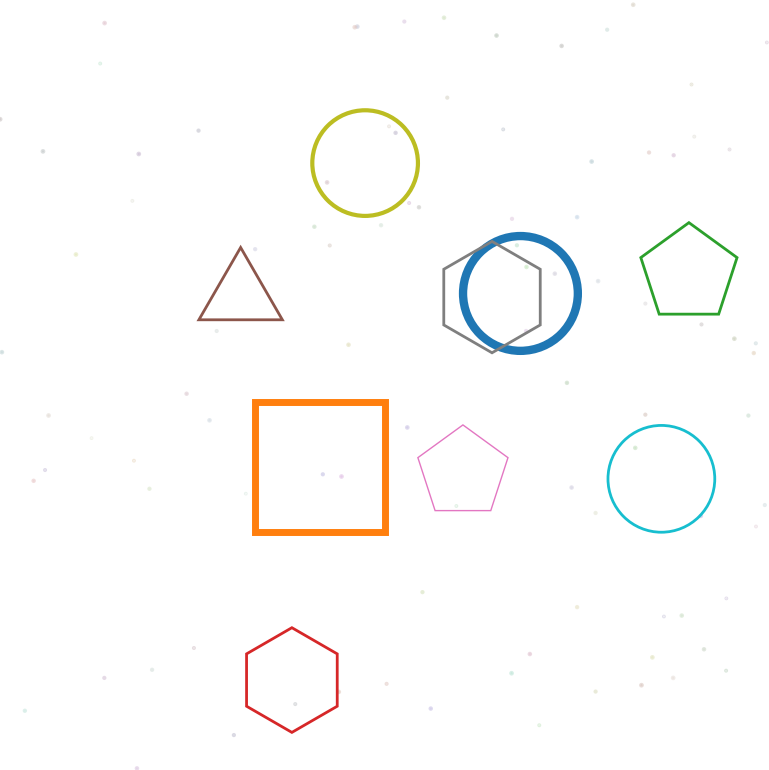[{"shape": "circle", "thickness": 3, "radius": 0.37, "center": [0.676, 0.619]}, {"shape": "square", "thickness": 2.5, "radius": 0.42, "center": [0.416, 0.394]}, {"shape": "pentagon", "thickness": 1, "radius": 0.33, "center": [0.895, 0.645]}, {"shape": "hexagon", "thickness": 1, "radius": 0.34, "center": [0.379, 0.117]}, {"shape": "triangle", "thickness": 1, "radius": 0.31, "center": [0.313, 0.616]}, {"shape": "pentagon", "thickness": 0.5, "radius": 0.31, "center": [0.601, 0.387]}, {"shape": "hexagon", "thickness": 1, "radius": 0.36, "center": [0.639, 0.614]}, {"shape": "circle", "thickness": 1.5, "radius": 0.34, "center": [0.474, 0.788]}, {"shape": "circle", "thickness": 1, "radius": 0.35, "center": [0.859, 0.378]}]